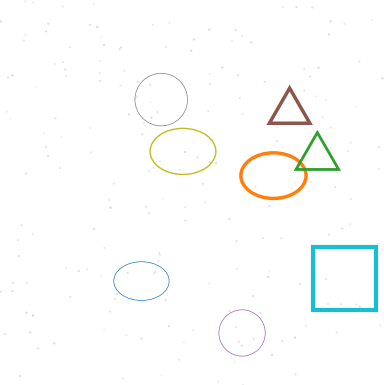[{"shape": "oval", "thickness": 0.5, "radius": 0.36, "center": [0.367, 0.27]}, {"shape": "oval", "thickness": 2.5, "radius": 0.42, "center": [0.71, 0.544]}, {"shape": "triangle", "thickness": 2, "radius": 0.32, "center": [0.824, 0.592]}, {"shape": "circle", "thickness": 0.5, "radius": 0.3, "center": [0.629, 0.135]}, {"shape": "triangle", "thickness": 2.5, "radius": 0.3, "center": [0.752, 0.71]}, {"shape": "circle", "thickness": 0.5, "radius": 0.34, "center": [0.419, 0.741]}, {"shape": "oval", "thickness": 1, "radius": 0.43, "center": [0.475, 0.607]}, {"shape": "square", "thickness": 3, "radius": 0.41, "center": [0.895, 0.277]}]